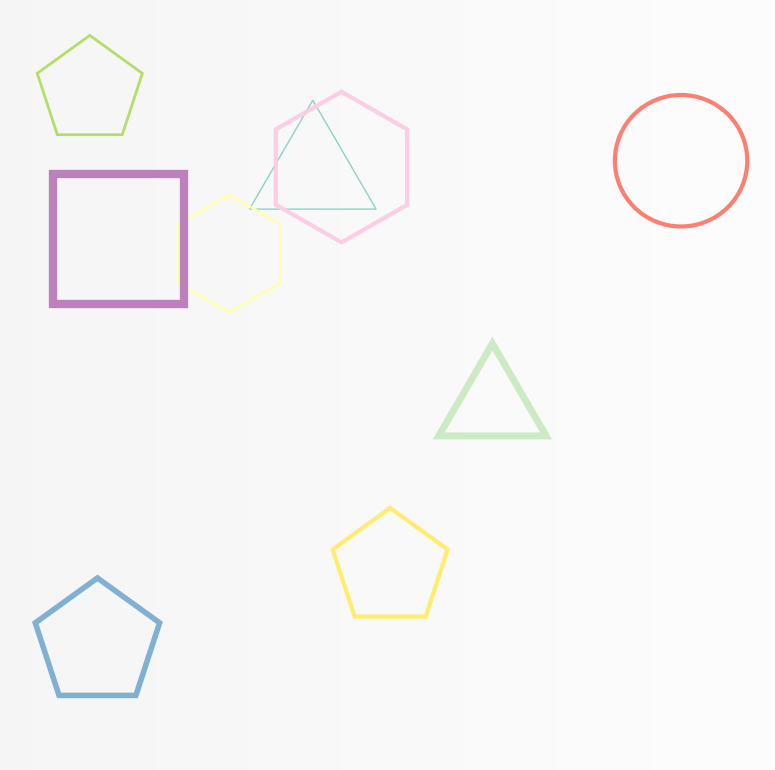[{"shape": "triangle", "thickness": 0.5, "radius": 0.47, "center": [0.404, 0.776]}, {"shape": "hexagon", "thickness": 1, "radius": 0.38, "center": [0.296, 0.671]}, {"shape": "circle", "thickness": 1.5, "radius": 0.43, "center": [0.879, 0.791]}, {"shape": "pentagon", "thickness": 2, "radius": 0.42, "center": [0.126, 0.165]}, {"shape": "pentagon", "thickness": 1, "radius": 0.36, "center": [0.116, 0.883]}, {"shape": "hexagon", "thickness": 1.5, "radius": 0.49, "center": [0.441, 0.783]}, {"shape": "square", "thickness": 3, "radius": 0.42, "center": [0.153, 0.69]}, {"shape": "triangle", "thickness": 2.5, "radius": 0.4, "center": [0.635, 0.474]}, {"shape": "pentagon", "thickness": 1.5, "radius": 0.39, "center": [0.503, 0.262]}]